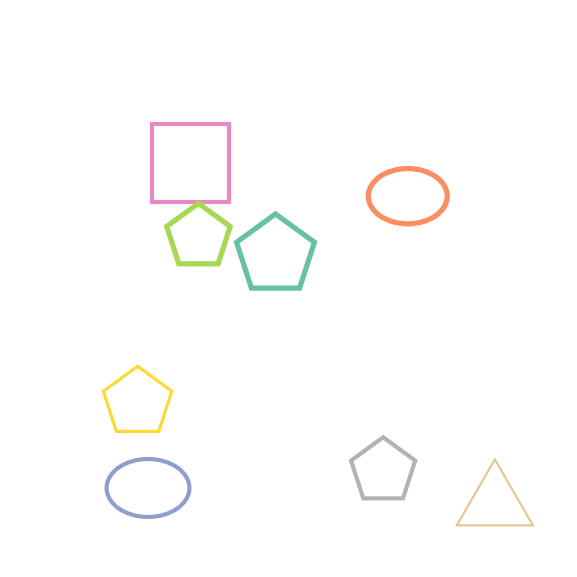[{"shape": "pentagon", "thickness": 2.5, "radius": 0.35, "center": [0.477, 0.558]}, {"shape": "oval", "thickness": 2.5, "radius": 0.34, "center": [0.706, 0.659]}, {"shape": "oval", "thickness": 2, "radius": 0.36, "center": [0.256, 0.154]}, {"shape": "square", "thickness": 2, "radius": 0.34, "center": [0.33, 0.716]}, {"shape": "pentagon", "thickness": 2.5, "radius": 0.29, "center": [0.344, 0.589]}, {"shape": "pentagon", "thickness": 1.5, "radius": 0.31, "center": [0.238, 0.302]}, {"shape": "triangle", "thickness": 1, "radius": 0.38, "center": [0.857, 0.127]}, {"shape": "pentagon", "thickness": 2, "radius": 0.29, "center": [0.663, 0.183]}]